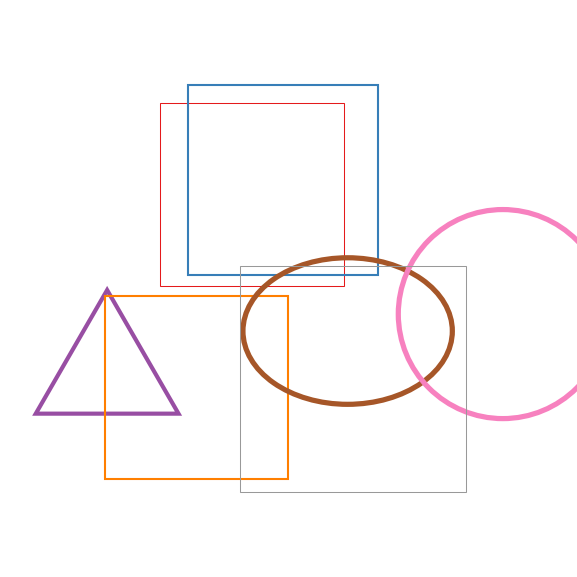[{"shape": "square", "thickness": 0.5, "radius": 0.79, "center": [0.436, 0.662]}, {"shape": "square", "thickness": 1, "radius": 0.82, "center": [0.49, 0.688]}, {"shape": "triangle", "thickness": 2, "radius": 0.71, "center": [0.186, 0.354]}, {"shape": "square", "thickness": 1, "radius": 0.79, "center": [0.34, 0.328]}, {"shape": "oval", "thickness": 2.5, "radius": 0.91, "center": [0.602, 0.426]}, {"shape": "circle", "thickness": 2.5, "radius": 0.9, "center": [0.871, 0.455]}, {"shape": "square", "thickness": 0.5, "radius": 0.98, "center": [0.611, 0.342]}]